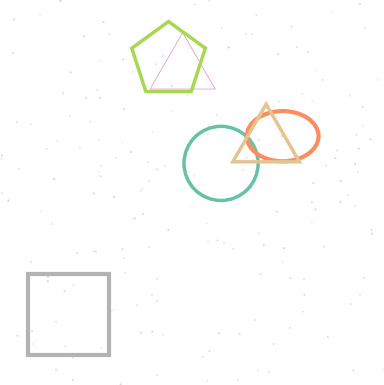[{"shape": "circle", "thickness": 2.5, "radius": 0.48, "center": [0.574, 0.576]}, {"shape": "oval", "thickness": 3, "radius": 0.47, "center": [0.734, 0.646]}, {"shape": "triangle", "thickness": 0.5, "radius": 0.49, "center": [0.474, 0.818]}, {"shape": "pentagon", "thickness": 2.5, "radius": 0.5, "center": [0.438, 0.844]}, {"shape": "triangle", "thickness": 2.5, "radius": 0.5, "center": [0.691, 0.63]}, {"shape": "square", "thickness": 3, "radius": 0.52, "center": [0.178, 0.184]}]